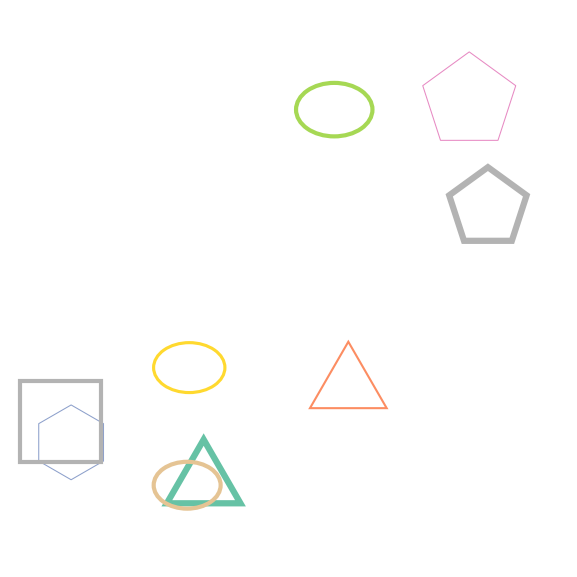[{"shape": "triangle", "thickness": 3, "radius": 0.37, "center": [0.353, 0.164]}, {"shape": "triangle", "thickness": 1, "radius": 0.38, "center": [0.603, 0.331]}, {"shape": "hexagon", "thickness": 0.5, "radius": 0.32, "center": [0.123, 0.233]}, {"shape": "pentagon", "thickness": 0.5, "radius": 0.42, "center": [0.813, 0.825]}, {"shape": "oval", "thickness": 2, "radius": 0.33, "center": [0.579, 0.809]}, {"shape": "oval", "thickness": 1.5, "radius": 0.31, "center": [0.328, 0.363]}, {"shape": "oval", "thickness": 2, "radius": 0.29, "center": [0.324, 0.159]}, {"shape": "square", "thickness": 2, "radius": 0.35, "center": [0.105, 0.269]}, {"shape": "pentagon", "thickness": 3, "radius": 0.35, "center": [0.845, 0.639]}]